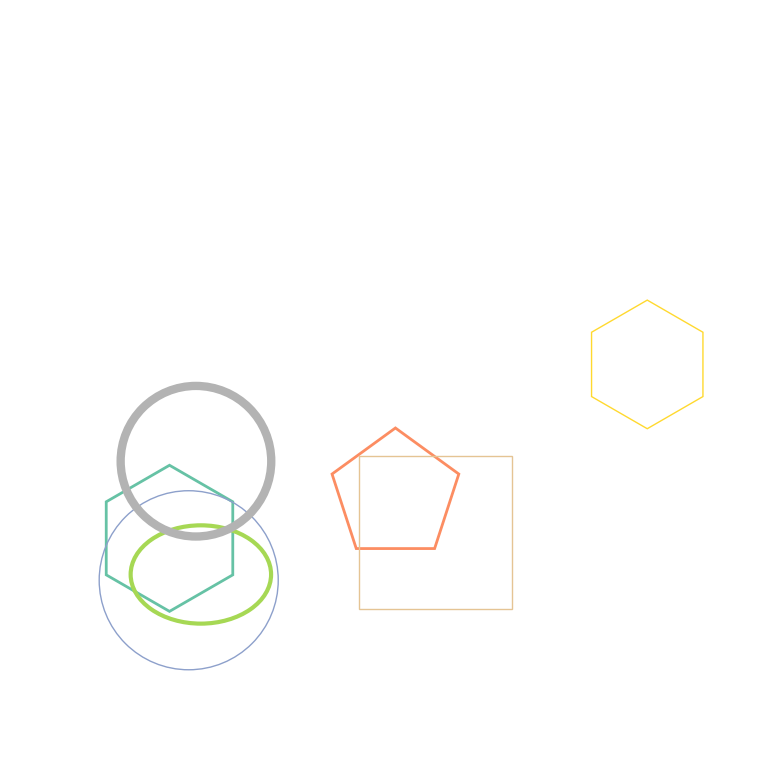[{"shape": "hexagon", "thickness": 1, "radius": 0.47, "center": [0.22, 0.301]}, {"shape": "pentagon", "thickness": 1, "radius": 0.43, "center": [0.514, 0.358]}, {"shape": "circle", "thickness": 0.5, "radius": 0.58, "center": [0.245, 0.246]}, {"shape": "oval", "thickness": 1.5, "radius": 0.46, "center": [0.261, 0.254]}, {"shape": "hexagon", "thickness": 0.5, "radius": 0.42, "center": [0.841, 0.527]}, {"shape": "square", "thickness": 0.5, "radius": 0.5, "center": [0.565, 0.308]}, {"shape": "circle", "thickness": 3, "radius": 0.49, "center": [0.254, 0.401]}]